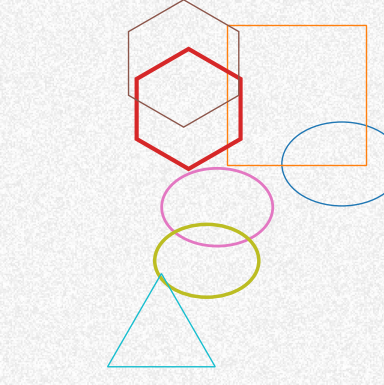[{"shape": "oval", "thickness": 1, "radius": 0.78, "center": [0.888, 0.574]}, {"shape": "square", "thickness": 1, "radius": 0.91, "center": [0.77, 0.754]}, {"shape": "hexagon", "thickness": 3, "radius": 0.78, "center": [0.49, 0.717]}, {"shape": "hexagon", "thickness": 1, "radius": 0.83, "center": [0.477, 0.835]}, {"shape": "oval", "thickness": 2, "radius": 0.72, "center": [0.564, 0.462]}, {"shape": "oval", "thickness": 2.5, "radius": 0.68, "center": [0.537, 0.323]}, {"shape": "triangle", "thickness": 1, "radius": 0.81, "center": [0.419, 0.128]}]